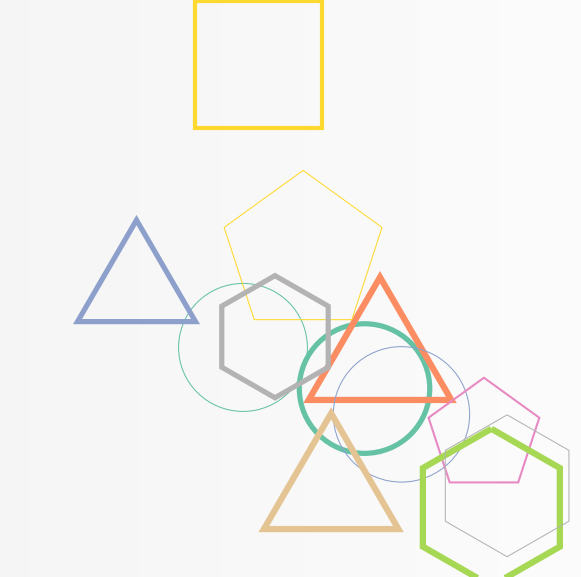[{"shape": "circle", "thickness": 0.5, "radius": 0.55, "center": [0.418, 0.398]}, {"shape": "circle", "thickness": 2.5, "radius": 0.56, "center": [0.627, 0.326]}, {"shape": "triangle", "thickness": 3, "radius": 0.71, "center": [0.654, 0.377]}, {"shape": "triangle", "thickness": 2.5, "radius": 0.59, "center": [0.235, 0.501]}, {"shape": "circle", "thickness": 0.5, "radius": 0.59, "center": [0.691, 0.282]}, {"shape": "pentagon", "thickness": 1, "radius": 0.5, "center": [0.833, 0.245]}, {"shape": "hexagon", "thickness": 3, "radius": 0.68, "center": [0.845, 0.121]}, {"shape": "square", "thickness": 2, "radius": 0.55, "center": [0.445, 0.888]}, {"shape": "pentagon", "thickness": 0.5, "radius": 0.71, "center": [0.521, 0.561]}, {"shape": "triangle", "thickness": 3, "radius": 0.67, "center": [0.57, 0.15]}, {"shape": "hexagon", "thickness": 2.5, "radius": 0.53, "center": [0.473, 0.416]}, {"shape": "hexagon", "thickness": 0.5, "radius": 0.61, "center": [0.872, 0.158]}]